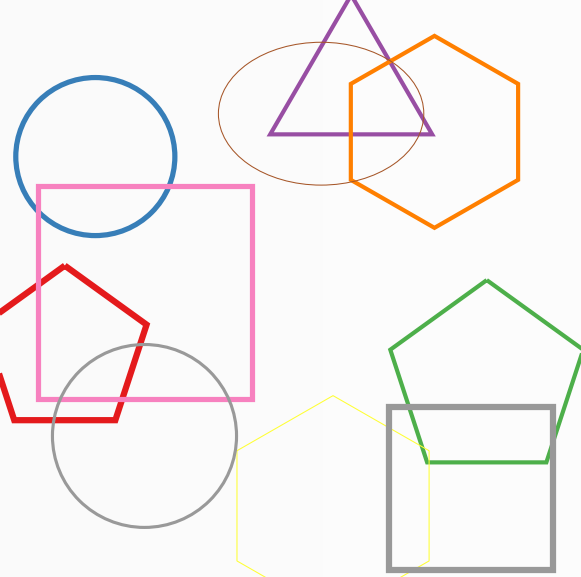[{"shape": "pentagon", "thickness": 3, "radius": 0.74, "center": [0.111, 0.391]}, {"shape": "circle", "thickness": 2.5, "radius": 0.68, "center": [0.164, 0.728]}, {"shape": "pentagon", "thickness": 2, "radius": 0.87, "center": [0.837, 0.34]}, {"shape": "triangle", "thickness": 2, "radius": 0.8, "center": [0.604, 0.847]}, {"shape": "hexagon", "thickness": 2, "radius": 0.83, "center": [0.747, 0.771]}, {"shape": "hexagon", "thickness": 0.5, "radius": 0.95, "center": [0.573, 0.123]}, {"shape": "oval", "thickness": 0.5, "radius": 0.88, "center": [0.552, 0.802]}, {"shape": "square", "thickness": 2.5, "radius": 0.92, "center": [0.25, 0.493]}, {"shape": "circle", "thickness": 1.5, "radius": 0.79, "center": [0.249, 0.244]}, {"shape": "square", "thickness": 3, "radius": 0.7, "center": [0.81, 0.153]}]